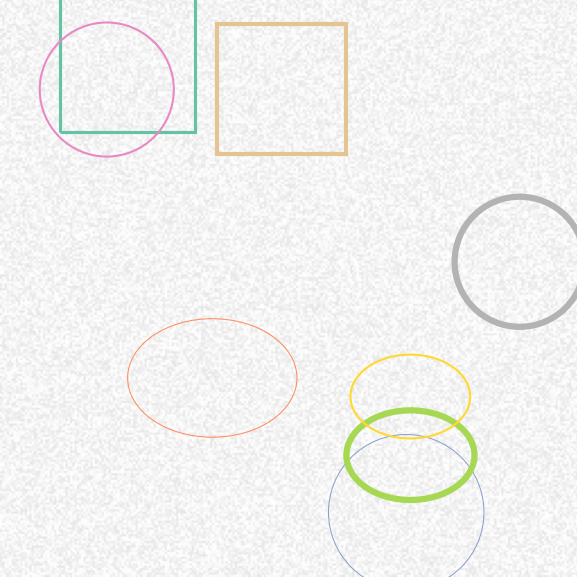[{"shape": "square", "thickness": 1.5, "radius": 0.58, "center": [0.221, 0.888]}, {"shape": "oval", "thickness": 0.5, "radius": 0.73, "center": [0.368, 0.345]}, {"shape": "circle", "thickness": 0.5, "radius": 0.67, "center": [0.703, 0.112]}, {"shape": "circle", "thickness": 1, "radius": 0.58, "center": [0.185, 0.844]}, {"shape": "oval", "thickness": 3, "radius": 0.55, "center": [0.711, 0.211]}, {"shape": "oval", "thickness": 1, "radius": 0.52, "center": [0.711, 0.312]}, {"shape": "square", "thickness": 2, "radius": 0.56, "center": [0.488, 0.846]}, {"shape": "circle", "thickness": 3, "radius": 0.56, "center": [0.9, 0.546]}]